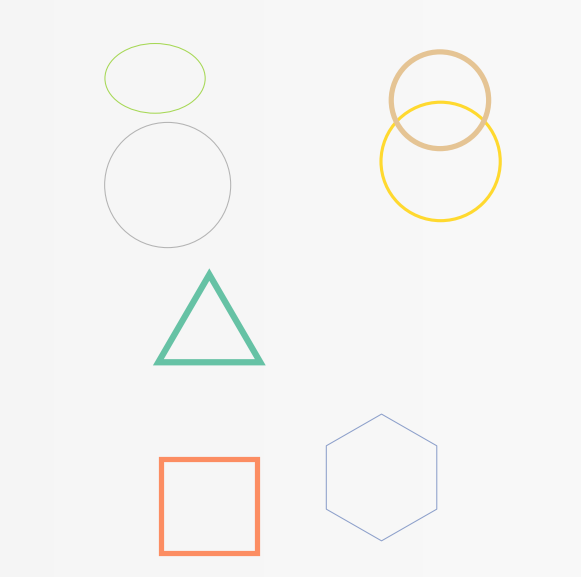[{"shape": "triangle", "thickness": 3, "radius": 0.51, "center": [0.36, 0.422]}, {"shape": "square", "thickness": 2.5, "radius": 0.41, "center": [0.359, 0.123]}, {"shape": "hexagon", "thickness": 0.5, "radius": 0.55, "center": [0.656, 0.172]}, {"shape": "oval", "thickness": 0.5, "radius": 0.43, "center": [0.267, 0.863]}, {"shape": "circle", "thickness": 1.5, "radius": 0.51, "center": [0.758, 0.72]}, {"shape": "circle", "thickness": 2.5, "radius": 0.42, "center": [0.757, 0.826]}, {"shape": "circle", "thickness": 0.5, "radius": 0.54, "center": [0.288, 0.679]}]